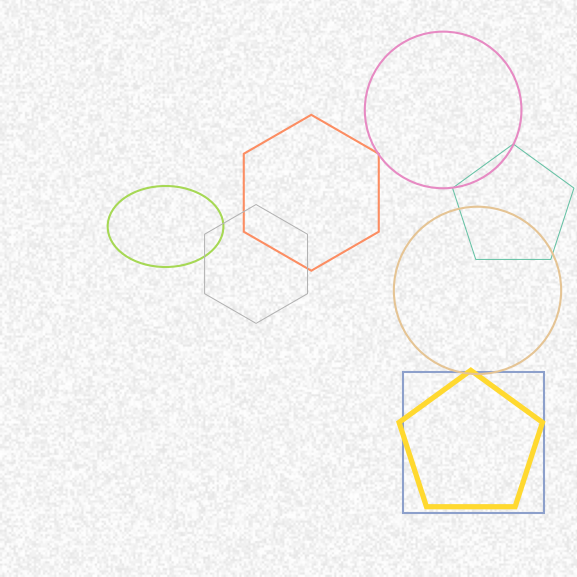[{"shape": "pentagon", "thickness": 0.5, "radius": 0.55, "center": [0.889, 0.639]}, {"shape": "hexagon", "thickness": 1, "radius": 0.67, "center": [0.539, 0.665]}, {"shape": "square", "thickness": 1, "radius": 0.61, "center": [0.82, 0.233]}, {"shape": "circle", "thickness": 1, "radius": 0.68, "center": [0.767, 0.809]}, {"shape": "oval", "thickness": 1, "radius": 0.5, "center": [0.287, 0.607]}, {"shape": "pentagon", "thickness": 2.5, "radius": 0.65, "center": [0.815, 0.227]}, {"shape": "circle", "thickness": 1, "radius": 0.72, "center": [0.827, 0.496]}, {"shape": "hexagon", "thickness": 0.5, "radius": 0.51, "center": [0.443, 0.542]}]